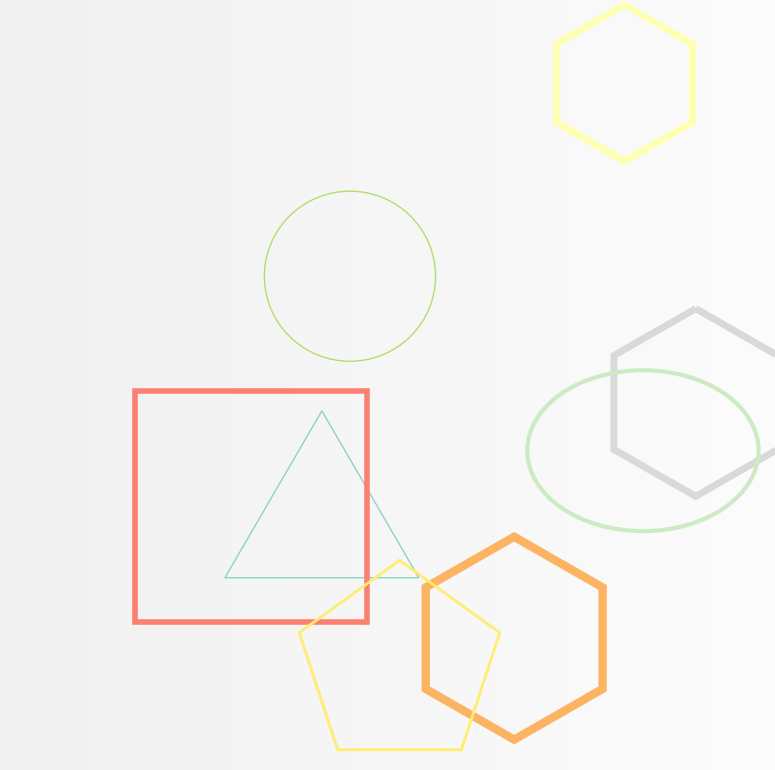[{"shape": "triangle", "thickness": 0.5, "radius": 0.72, "center": [0.415, 0.322]}, {"shape": "hexagon", "thickness": 2.5, "radius": 0.51, "center": [0.806, 0.892]}, {"shape": "square", "thickness": 2, "radius": 0.75, "center": [0.324, 0.342]}, {"shape": "hexagon", "thickness": 3, "radius": 0.66, "center": [0.663, 0.171]}, {"shape": "circle", "thickness": 0.5, "radius": 0.55, "center": [0.452, 0.641]}, {"shape": "hexagon", "thickness": 2.5, "radius": 0.61, "center": [0.898, 0.477]}, {"shape": "oval", "thickness": 1.5, "radius": 0.75, "center": [0.83, 0.415]}, {"shape": "pentagon", "thickness": 1, "radius": 0.68, "center": [0.516, 0.136]}]